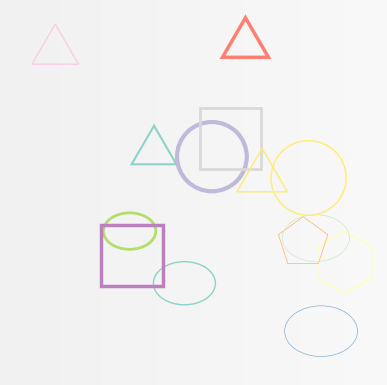[{"shape": "oval", "thickness": 1, "radius": 0.4, "center": [0.476, 0.264]}, {"shape": "triangle", "thickness": 1.5, "radius": 0.33, "center": [0.397, 0.607]}, {"shape": "hexagon", "thickness": 1, "radius": 0.4, "center": [0.89, 0.319]}, {"shape": "circle", "thickness": 3, "radius": 0.45, "center": [0.547, 0.593]}, {"shape": "triangle", "thickness": 2.5, "radius": 0.34, "center": [0.633, 0.885]}, {"shape": "oval", "thickness": 0.5, "radius": 0.47, "center": [0.829, 0.14]}, {"shape": "pentagon", "thickness": 0.5, "radius": 0.34, "center": [0.782, 0.37]}, {"shape": "oval", "thickness": 2, "radius": 0.34, "center": [0.334, 0.4]}, {"shape": "triangle", "thickness": 1, "radius": 0.35, "center": [0.143, 0.868]}, {"shape": "square", "thickness": 2, "radius": 0.39, "center": [0.594, 0.64]}, {"shape": "square", "thickness": 2.5, "radius": 0.4, "center": [0.341, 0.336]}, {"shape": "oval", "thickness": 0.5, "radius": 0.43, "center": [0.815, 0.382]}, {"shape": "triangle", "thickness": 1, "radius": 0.38, "center": [0.677, 0.539]}, {"shape": "circle", "thickness": 1, "radius": 0.48, "center": [0.796, 0.538]}]